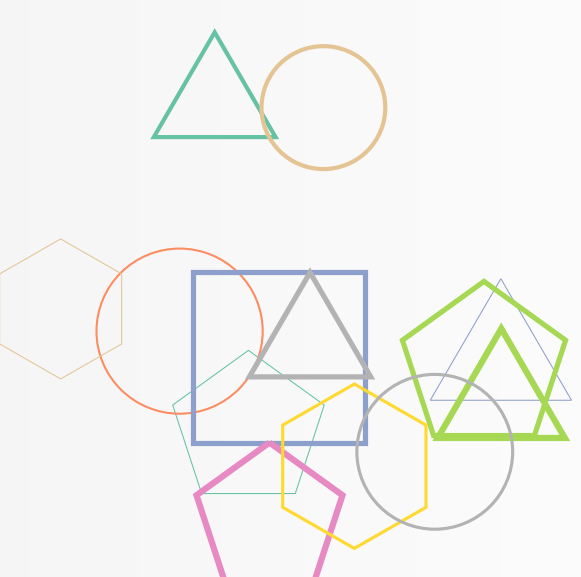[{"shape": "pentagon", "thickness": 0.5, "radius": 0.69, "center": [0.427, 0.255]}, {"shape": "triangle", "thickness": 2, "radius": 0.6, "center": [0.369, 0.822]}, {"shape": "circle", "thickness": 1, "radius": 0.71, "center": [0.309, 0.426]}, {"shape": "triangle", "thickness": 0.5, "radius": 0.7, "center": [0.862, 0.376]}, {"shape": "square", "thickness": 2.5, "radius": 0.74, "center": [0.48, 0.38]}, {"shape": "pentagon", "thickness": 3, "radius": 0.66, "center": [0.464, 0.101]}, {"shape": "pentagon", "thickness": 2.5, "radius": 0.74, "center": [0.833, 0.364]}, {"shape": "triangle", "thickness": 3, "radius": 0.63, "center": [0.862, 0.304]}, {"shape": "hexagon", "thickness": 1.5, "radius": 0.71, "center": [0.61, 0.192]}, {"shape": "circle", "thickness": 2, "radius": 0.53, "center": [0.556, 0.813]}, {"shape": "hexagon", "thickness": 0.5, "radius": 0.61, "center": [0.104, 0.464]}, {"shape": "circle", "thickness": 1.5, "radius": 0.67, "center": [0.748, 0.217]}, {"shape": "triangle", "thickness": 2.5, "radius": 0.6, "center": [0.533, 0.407]}]